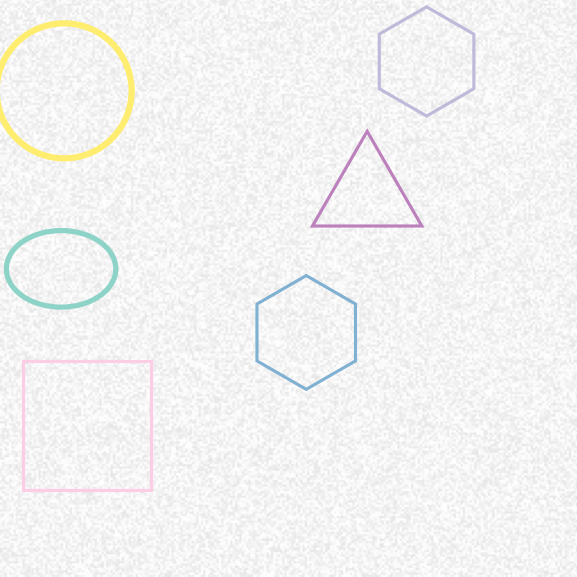[{"shape": "oval", "thickness": 2.5, "radius": 0.47, "center": [0.106, 0.534]}, {"shape": "hexagon", "thickness": 1.5, "radius": 0.47, "center": [0.739, 0.893]}, {"shape": "hexagon", "thickness": 1.5, "radius": 0.49, "center": [0.53, 0.423]}, {"shape": "square", "thickness": 1.5, "radius": 0.56, "center": [0.151, 0.263]}, {"shape": "triangle", "thickness": 1.5, "radius": 0.55, "center": [0.636, 0.662]}, {"shape": "circle", "thickness": 3, "radius": 0.58, "center": [0.111, 0.842]}]